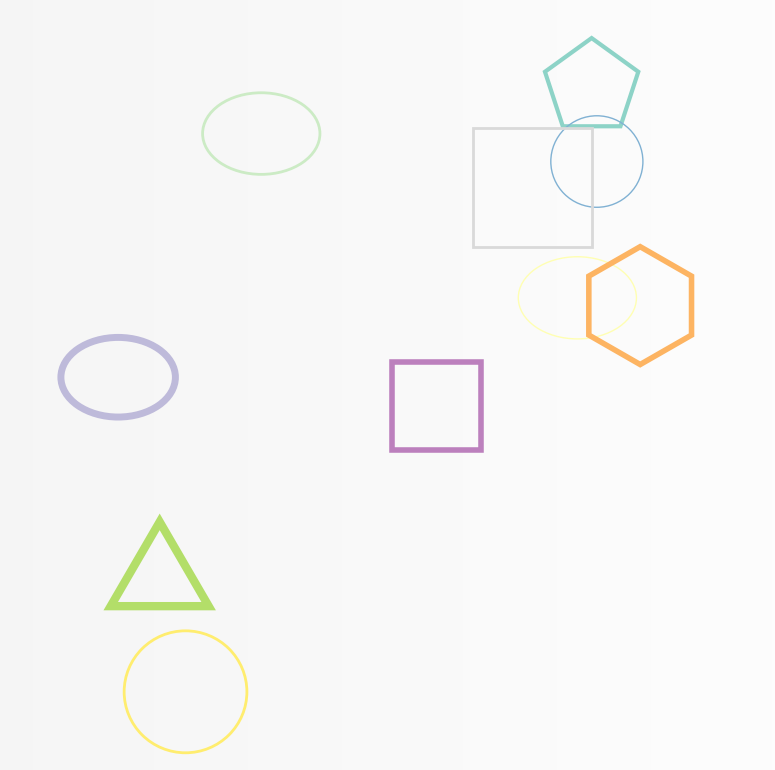[{"shape": "pentagon", "thickness": 1.5, "radius": 0.32, "center": [0.763, 0.887]}, {"shape": "oval", "thickness": 0.5, "radius": 0.38, "center": [0.745, 0.613]}, {"shape": "oval", "thickness": 2.5, "radius": 0.37, "center": [0.152, 0.51]}, {"shape": "circle", "thickness": 0.5, "radius": 0.3, "center": [0.77, 0.79]}, {"shape": "hexagon", "thickness": 2, "radius": 0.38, "center": [0.826, 0.603]}, {"shape": "triangle", "thickness": 3, "radius": 0.36, "center": [0.206, 0.249]}, {"shape": "square", "thickness": 1, "radius": 0.39, "center": [0.687, 0.757]}, {"shape": "square", "thickness": 2, "radius": 0.29, "center": [0.563, 0.472]}, {"shape": "oval", "thickness": 1, "radius": 0.38, "center": [0.337, 0.827]}, {"shape": "circle", "thickness": 1, "radius": 0.4, "center": [0.239, 0.102]}]